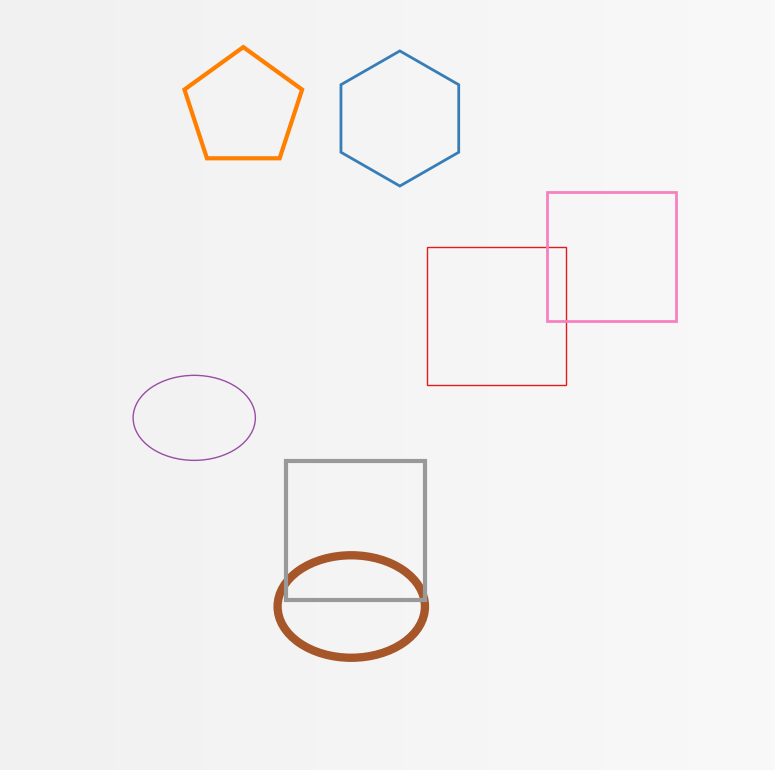[{"shape": "square", "thickness": 0.5, "radius": 0.45, "center": [0.641, 0.59]}, {"shape": "hexagon", "thickness": 1, "radius": 0.44, "center": [0.516, 0.846]}, {"shape": "oval", "thickness": 0.5, "radius": 0.39, "center": [0.251, 0.457]}, {"shape": "pentagon", "thickness": 1.5, "radius": 0.4, "center": [0.314, 0.859]}, {"shape": "oval", "thickness": 3, "radius": 0.48, "center": [0.453, 0.212]}, {"shape": "square", "thickness": 1, "radius": 0.42, "center": [0.789, 0.667]}, {"shape": "square", "thickness": 1.5, "radius": 0.45, "center": [0.459, 0.311]}]